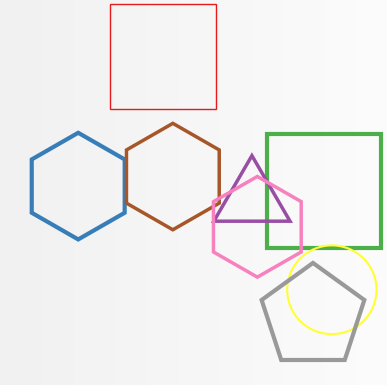[{"shape": "square", "thickness": 1, "radius": 0.69, "center": [0.42, 0.853]}, {"shape": "hexagon", "thickness": 3, "radius": 0.69, "center": [0.202, 0.517]}, {"shape": "square", "thickness": 3, "radius": 0.74, "center": [0.836, 0.504]}, {"shape": "triangle", "thickness": 2.5, "radius": 0.57, "center": [0.65, 0.482]}, {"shape": "circle", "thickness": 1.5, "radius": 0.58, "center": [0.856, 0.247]}, {"shape": "hexagon", "thickness": 2.5, "radius": 0.69, "center": [0.446, 0.541]}, {"shape": "hexagon", "thickness": 2.5, "radius": 0.65, "center": [0.664, 0.411]}, {"shape": "pentagon", "thickness": 3, "radius": 0.7, "center": [0.808, 0.178]}]